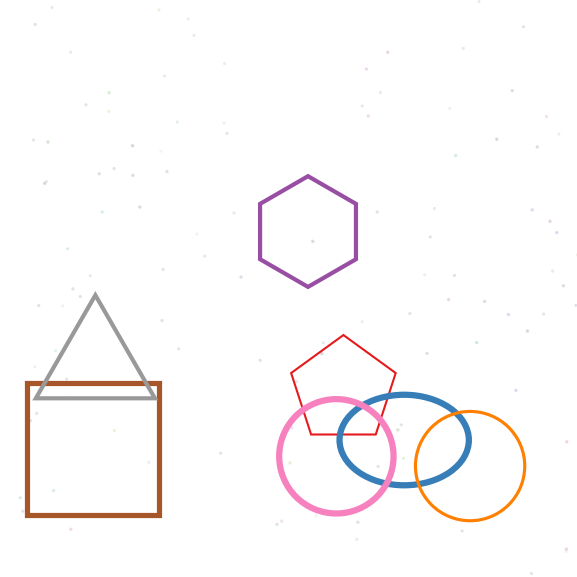[{"shape": "pentagon", "thickness": 1, "radius": 0.48, "center": [0.595, 0.324]}, {"shape": "oval", "thickness": 3, "radius": 0.56, "center": [0.7, 0.237]}, {"shape": "hexagon", "thickness": 2, "radius": 0.48, "center": [0.533, 0.598]}, {"shape": "circle", "thickness": 1.5, "radius": 0.47, "center": [0.814, 0.192]}, {"shape": "square", "thickness": 2.5, "radius": 0.57, "center": [0.162, 0.222]}, {"shape": "circle", "thickness": 3, "radius": 0.5, "center": [0.582, 0.209]}, {"shape": "triangle", "thickness": 2, "radius": 0.6, "center": [0.165, 0.369]}]